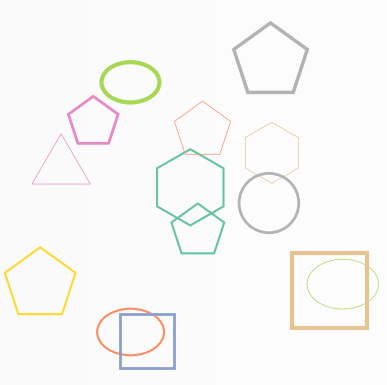[{"shape": "pentagon", "thickness": 1.5, "radius": 0.36, "center": [0.511, 0.4]}, {"shape": "hexagon", "thickness": 1.5, "radius": 0.49, "center": [0.491, 0.514]}, {"shape": "oval", "thickness": 1.5, "radius": 0.43, "center": [0.337, 0.138]}, {"shape": "pentagon", "thickness": 0.5, "radius": 0.38, "center": [0.523, 0.661]}, {"shape": "square", "thickness": 2, "radius": 0.35, "center": [0.379, 0.113]}, {"shape": "pentagon", "thickness": 2, "radius": 0.34, "center": [0.241, 0.682]}, {"shape": "triangle", "thickness": 0.5, "radius": 0.44, "center": [0.158, 0.565]}, {"shape": "oval", "thickness": 0.5, "radius": 0.46, "center": [0.885, 0.262]}, {"shape": "oval", "thickness": 3, "radius": 0.37, "center": [0.337, 0.786]}, {"shape": "pentagon", "thickness": 1.5, "radius": 0.48, "center": [0.104, 0.262]}, {"shape": "square", "thickness": 3, "radius": 0.48, "center": [0.85, 0.246]}, {"shape": "hexagon", "thickness": 0.5, "radius": 0.4, "center": [0.702, 0.603]}, {"shape": "circle", "thickness": 2, "radius": 0.39, "center": [0.694, 0.473]}, {"shape": "pentagon", "thickness": 2.5, "radius": 0.5, "center": [0.698, 0.841]}]